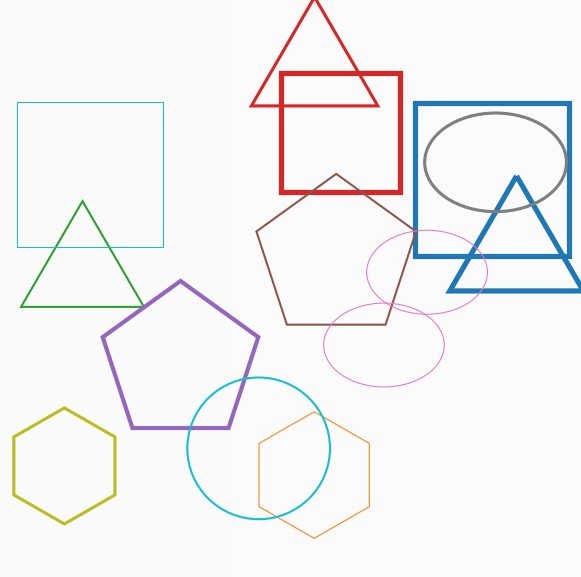[{"shape": "square", "thickness": 2.5, "radius": 0.66, "center": [0.847, 0.688]}, {"shape": "triangle", "thickness": 2.5, "radius": 0.66, "center": [0.889, 0.562]}, {"shape": "hexagon", "thickness": 0.5, "radius": 0.55, "center": [0.541, 0.177]}, {"shape": "triangle", "thickness": 1, "radius": 0.61, "center": [0.142, 0.529]}, {"shape": "triangle", "thickness": 1.5, "radius": 0.63, "center": [0.541, 0.879]}, {"shape": "square", "thickness": 2.5, "radius": 0.51, "center": [0.587, 0.77]}, {"shape": "pentagon", "thickness": 2, "radius": 0.7, "center": [0.311, 0.372]}, {"shape": "pentagon", "thickness": 1, "radius": 0.72, "center": [0.578, 0.554]}, {"shape": "oval", "thickness": 0.5, "radius": 0.52, "center": [0.661, 0.402]}, {"shape": "oval", "thickness": 0.5, "radius": 0.52, "center": [0.735, 0.528]}, {"shape": "oval", "thickness": 1.5, "radius": 0.61, "center": [0.853, 0.718]}, {"shape": "hexagon", "thickness": 1.5, "radius": 0.5, "center": [0.111, 0.192]}, {"shape": "square", "thickness": 0.5, "radius": 0.63, "center": [0.155, 0.697]}, {"shape": "circle", "thickness": 1, "radius": 0.61, "center": [0.445, 0.223]}]